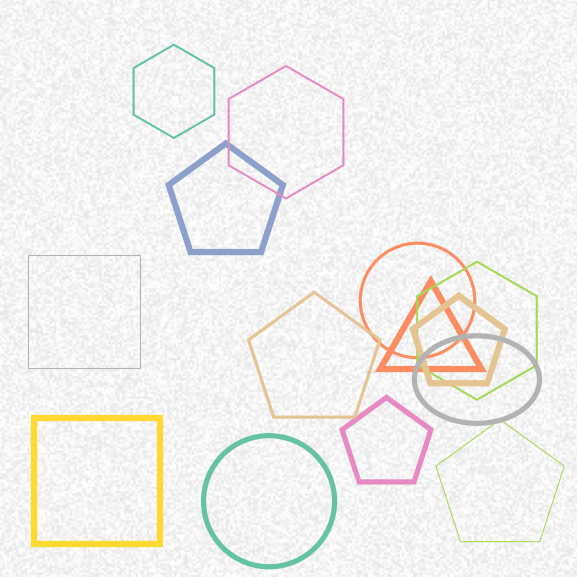[{"shape": "circle", "thickness": 2.5, "radius": 0.57, "center": [0.466, 0.131]}, {"shape": "hexagon", "thickness": 1, "radius": 0.4, "center": [0.301, 0.841]}, {"shape": "circle", "thickness": 1.5, "radius": 0.5, "center": [0.723, 0.479]}, {"shape": "triangle", "thickness": 3, "radius": 0.51, "center": [0.746, 0.411]}, {"shape": "pentagon", "thickness": 3, "radius": 0.52, "center": [0.391, 0.647]}, {"shape": "hexagon", "thickness": 1, "radius": 0.57, "center": [0.495, 0.77]}, {"shape": "pentagon", "thickness": 2.5, "radius": 0.4, "center": [0.669, 0.23]}, {"shape": "hexagon", "thickness": 1, "radius": 0.6, "center": [0.826, 0.426]}, {"shape": "pentagon", "thickness": 0.5, "radius": 0.58, "center": [0.866, 0.156]}, {"shape": "square", "thickness": 3, "radius": 0.54, "center": [0.168, 0.166]}, {"shape": "pentagon", "thickness": 1.5, "radius": 0.6, "center": [0.544, 0.374]}, {"shape": "pentagon", "thickness": 3, "radius": 0.42, "center": [0.794, 0.403]}, {"shape": "square", "thickness": 0.5, "radius": 0.49, "center": [0.145, 0.46]}, {"shape": "oval", "thickness": 2.5, "radius": 0.54, "center": [0.826, 0.342]}]